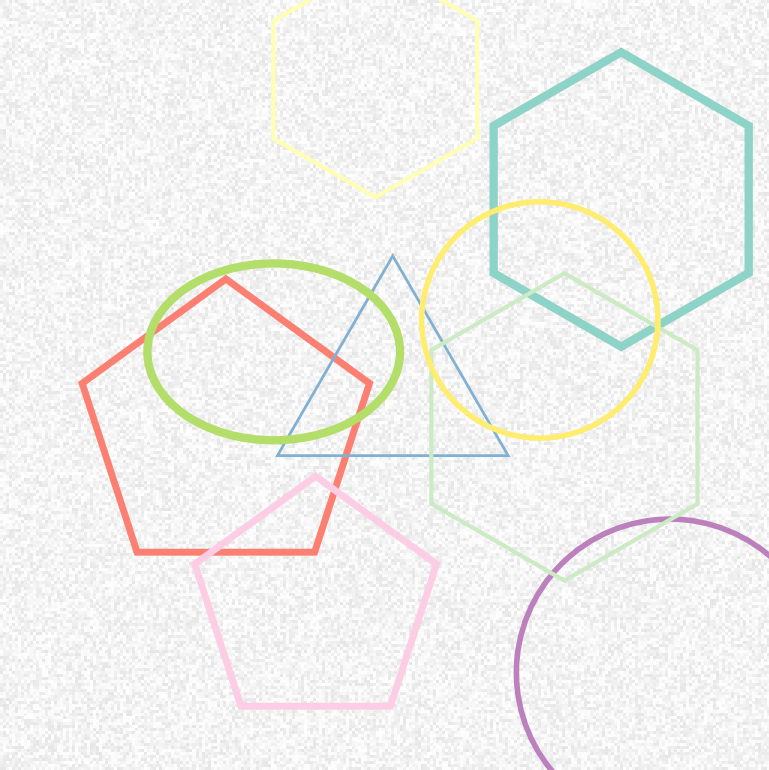[{"shape": "hexagon", "thickness": 3, "radius": 0.96, "center": [0.807, 0.741]}, {"shape": "hexagon", "thickness": 1.5, "radius": 0.76, "center": [0.487, 0.897]}, {"shape": "pentagon", "thickness": 2.5, "radius": 0.98, "center": [0.293, 0.442]}, {"shape": "triangle", "thickness": 1, "radius": 0.86, "center": [0.51, 0.495]}, {"shape": "oval", "thickness": 3, "radius": 0.82, "center": [0.355, 0.543]}, {"shape": "pentagon", "thickness": 2.5, "radius": 0.83, "center": [0.41, 0.216]}, {"shape": "circle", "thickness": 2, "radius": 1.0, "center": [0.87, 0.126]}, {"shape": "hexagon", "thickness": 1.5, "radius": 1.0, "center": [0.733, 0.445]}, {"shape": "circle", "thickness": 2, "radius": 0.77, "center": [0.701, 0.585]}]